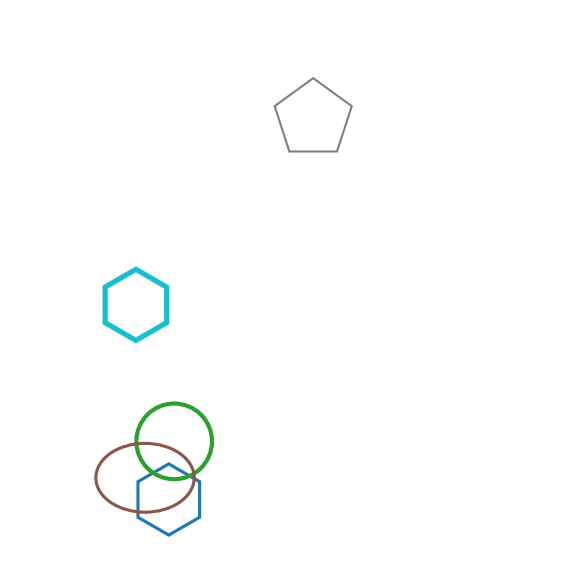[{"shape": "hexagon", "thickness": 1.5, "radius": 0.31, "center": [0.292, 0.134]}, {"shape": "circle", "thickness": 2, "radius": 0.33, "center": [0.302, 0.235]}, {"shape": "oval", "thickness": 1.5, "radius": 0.43, "center": [0.251, 0.172]}, {"shape": "pentagon", "thickness": 1, "radius": 0.35, "center": [0.542, 0.794]}, {"shape": "hexagon", "thickness": 2.5, "radius": 0.31, "center": [0.235, 0.471]}]